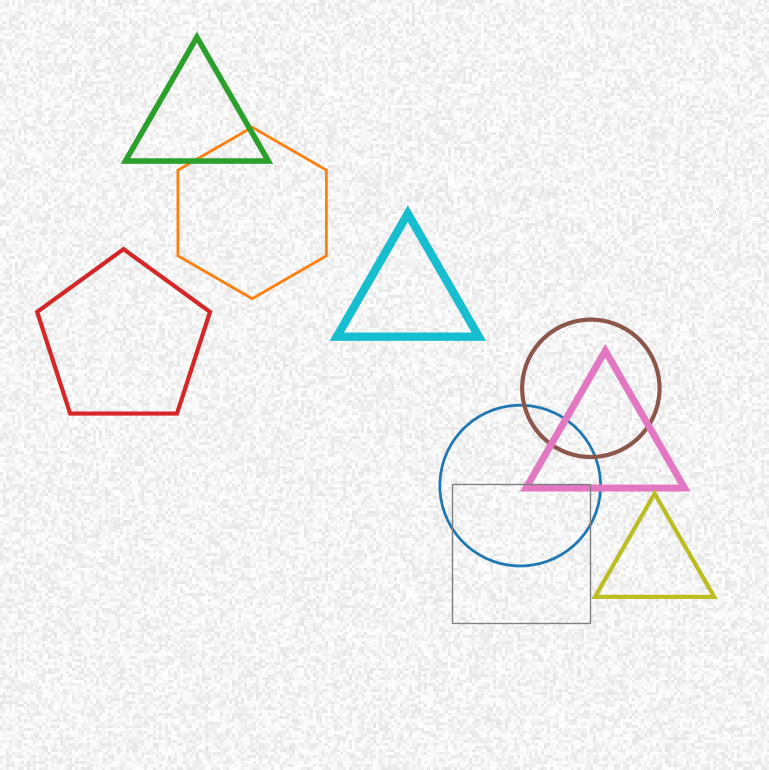[{"shape": "circle", "thickness": 1, "radius": 0.52, "center": [0.676, 0.369]}, {"shape": "hexagon", "thickness": 1, "radius": 0.56, "center": [0.327, 0.723]}, {"shape": "triangle", "thickness": 2, "radius": 0.54, "center": [0.256, 0.844]}, {"shape": "pentagon", "thickness": 1.5, "radius": 0.59, "center": [0.16, 0.558]}, {"shape": "circle", "thickness": 1.5, "radius": 0.45, "center": [0.767, 0.496]}, {"shape": "triangle", "thickness": 2.5, "radius": 0.59, "center": [0.786, 0.426]}, {"shape": "square", "thickness": 0.5, "radius": 0.45, "center": [0.677, 0.281]}, {"shape": "triangle", "thickness": 1.5, "radius": 0.45, "center": [0.85, 0.27]}, {"shape": "triangle", "thickness": 3, "radius": 0.53, "center": [0.53, 0.616]}]